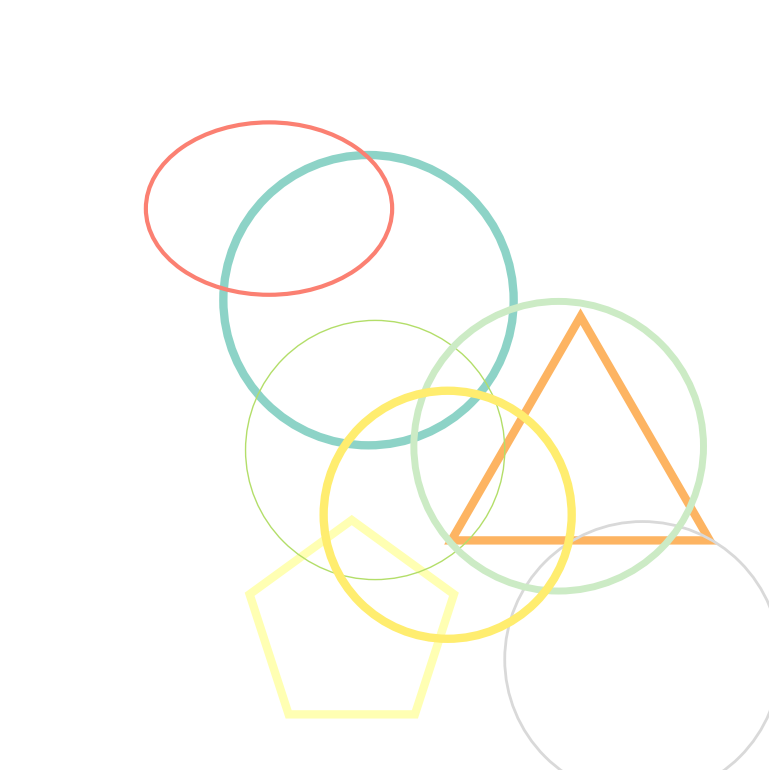[{"shape": "circle", "thickness": 3, "radius": 0.94, "center": [0.479, 0.61]}, {"shape": "pentagon", "thickness": 3, "radius": 0.7, "center": [0.457, 0.185]}, {"shape": "oval", "thickness": 1.5, "radius": 0.8, "center": [0.349, 0.729]}, {"shape": "triangle", "thickness": 3, "radius": 0.97, "center": [0.754, 0.395]}, {"shape": "circle", "thickness": 0.5, "radius": 0.84, "center": [0.487, 0.416]}, {"shape": "circle", "thickness": 1, "radius": 0.89, "center": [0.834, 0.144]}, {"shape": "circle", "thickness": 2.5, "radius": 0.94, "center": [0.726, 0.42]}, {"shape": "circle", "thickness": 3, "radius": 0.81, "center": [0.581, 0.331]}]